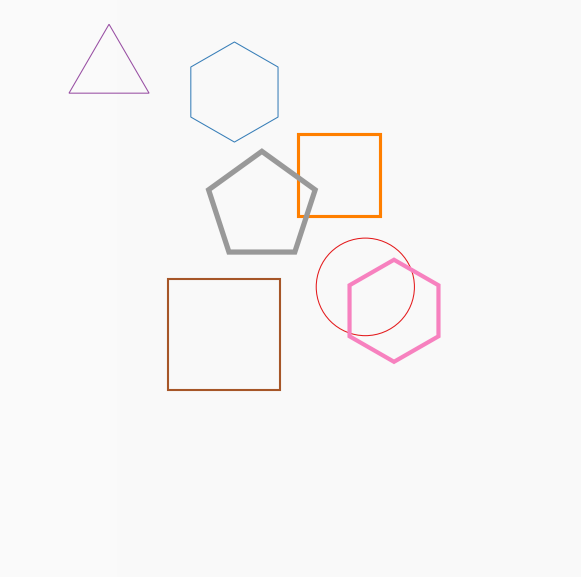[{"shape": "circle", "thickness": 0.5, "radius": 0.42, "center": [0.629, 0.502]}, {"shape": "hexagon", "thickness": 0.5, "radius": 0.43, "center": [0.403, 0.84]}, {"shape": "triangle", "thickness": 0.5, "radius": 0.4, "center": [0.188, 0.878]}, {"shape": "square", "thickness": 1.5, "radius": 0.36, "center": [0.583, 0.696]}, {"shape": "square", "thickness": 1, "radius": 0.48, "center": [0.385, 0.42]}, {"shape": "hexagon", "thickness": 2, "radius": 0.44, "center": [0.678, 0.461]}, {"shape": "pentagon", "thickness": 2.5, "radius": 0.48, "center": [0.451, 0.641]}]